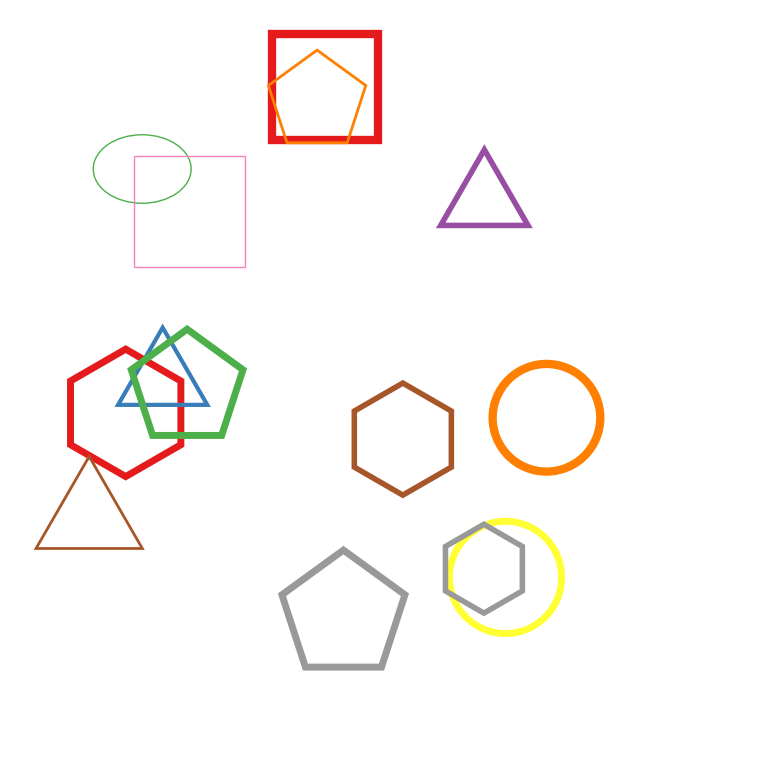[{"shape": "hexagon", "thickness": 2.5, "radius": 0.41, "center": [0.163, 0.464]}, {"shape": "square", "thickness": 3, "radius": 0.34, "center": [0.422, 0.887]}, {"shape": "triangle", "thickness": 1.5, "radius": 0.33, "center": [0.211, 0.508]}, {"shape": "oval", "thickness": 0.5, "radius": 0.32, "center": [0.185, 0.78]}, {"shape": "pentagon", "thickness": 2.5, "radius": 0.38, "center": [0.243, 0.496]}, {"shape": "triangle", "thickness": 2, "radius": 0.33, "center": [0.629, 0.74]}, {"shape": "circle", "thickness": 3, "radius": 0.35, "center": [0.71, 0.457]}, {"shape": "pentagon", "thickness": 1, "radius": 0.33, "center": [0.412, 0.868]}, {"shape": "circle", "thickness": 2.5, "radius": 0.36, "center": [0.657, 0.25]}, {"shape": "triangle", "thickness": 1, "radius": 0.4, "center": [0.116, 0.328]}, {"shape": "hexagon", "thickness": 2, "radius": 0.36, "center": [0.523, 0.43]}, {"shape": "square", "thickness": 0.5, "radius": 0.36, "center": [0.246, 0.726]}, {"shape": "hexagon", "thickness": 2, "radius": 0.29, "center": [0.628, 0.261]}, {"shape": "pentagon", "thickness": 2.5, "radius": 0.42, "center": [0.446, 0.202]}]